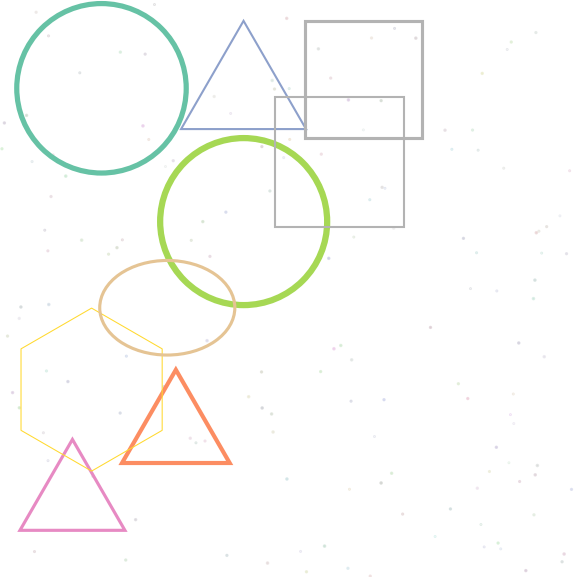[{"shape": "circle", "thickness": 2.5, "radius": 0.73, "center": [0.176, 0.846]}, {"shape": "triangle", "thickness": 2, "radius": 0.54, "center": [0.305, 0.251]}, {"shape": "triangle", "thickness": 1, "radius": 0.62, "center": [0.422, 0.838]}, {"shape": "triangle", "thickness": 1.5, "radius": 0.52, "center": [0.125, 0.133]}, {"shape": "circle", "thickness": 3, "radius": 0.72, "center": [0.422, 0.615]}, {"shape": "hexagon", "thickness": 0.5, "radius": 0.71, "center": [0.159, 0.325]}, {"shape": "oval", "thickness": 1.5, "radius": 0.58, "center": [0.29, 0.466]}, {"shape": "square", "thickness": 1.5, "radius": 0.51, "center": [0.63, 0.861]}, {"shape": "square", "thickness": 1, "radius": 0.56, "center": [0.587, 0.718]}]